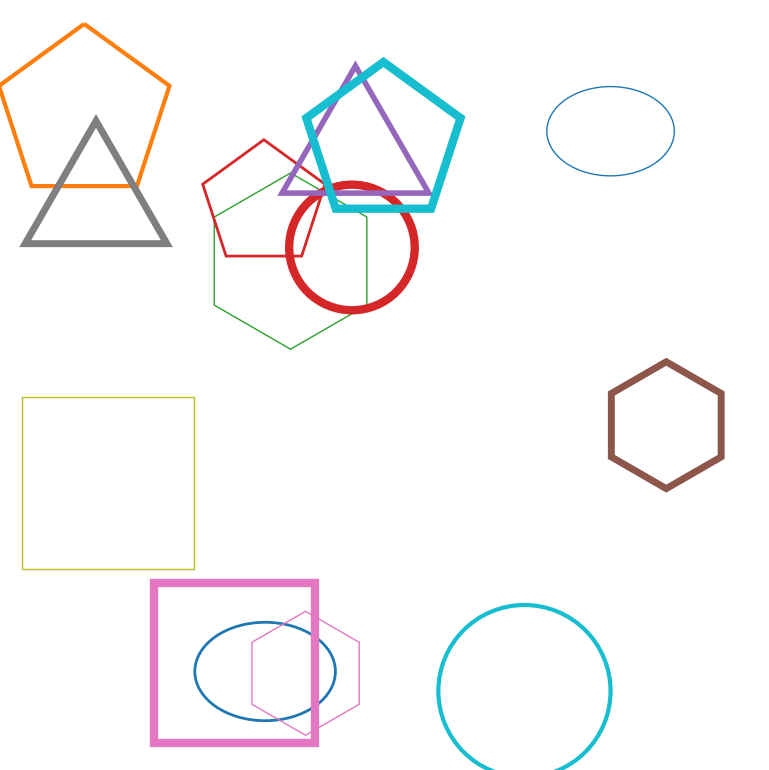[{"shape": "oval", "thickness": 0.5, "radius": 0.41, "center": [0.793, 0.83]}, {"shape": "oval", "thickness": 1, "radius": 0.46, "center": [0.344, 0.128]}, {"shape": "pentagon", "thickness": 1.5, "radius": 0.58, "center": [0.109, 0.853]}, {"shape": "hexagon", "thickness": 0.5, "radius": 0.57, "center": [0.377, 0.661]}, {"shape": "pentagon", "thickness": 1, "radius": 0.42, "center": [0.343, 0.735]}, {"shape": "circle", "thickness": 3, "radius": 0.41, "center": [0.457, 0.679]}, {"shape": "triangle", "thickness": 2, "radius": 0.55, "center": [0.462, 0.804]}, {"shape": "hexagon", "thickness": 2.5, "radius": 0.41, "center": [0.865, 0.448]}, {"shape": "hexagon", "thickness": 0.5, "radius": 0.4, "center": [0.397, 0.126]}, {"shape": "square", "thickness": 3, "radius": 0.52, "center": [0.304, 0.139]}, {"shape": "triangle", "thickness": 2.5, "radius": 0.53, "center": [0.125, 0.737]}, {"shape": "square", "thickness": 0.5, "radius": 0.56, "center": [0.14, 0.373]}, {"shape": "pentagon", "thickness": 3, "radius": 0.53, "center": [0.498, 0.814]}, {"shape": "circle", "thickness": 1.5, "radius": 0.56, "center": [0.681, 0.102]}]